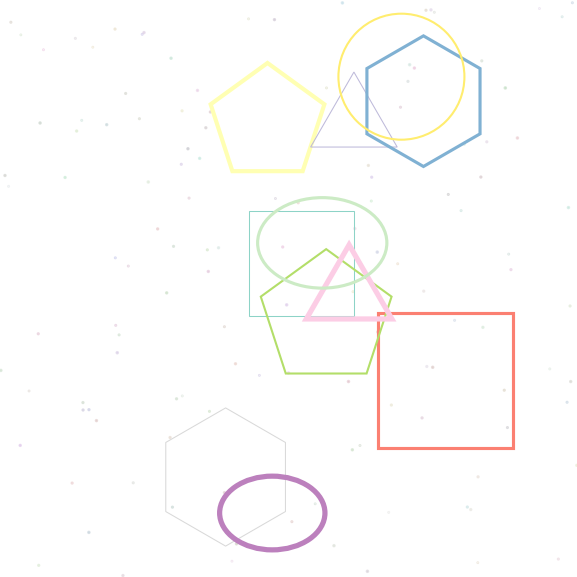[{"shape": "square", "thickness": 0.5, "radius": 0.45, "center": [0.523, 0.543]}, {"shape": "pentagon", "thickness": 2, "radius": 0.52, "center": [0.463, 0.787]}, {"shape": "triangle", "thickness": 0.5, "radius": 0.43, "center": [0.613, 0.788]}, {"shape": "square", "thickness": 1.5, "radius": 0.58, "center": [0.771, 0.34]}, {"shape": "hexagon", "thickness": 1.5, "radius": 0.57, "center": [0.733, 0.824]}, {"shape": "pentagon", "thickness": 1, "radius": 0.6, "center": [0.565, 0.449]}, {"shape": "triangle", "thickness": 2.5, "radius": 0.43, "center": [0.605, 0.49]}, {"shape": "hexagon", "thickness": 0.5, "radius": 0.6, "center": [0.391, 0.173]}, {"shape": "oval", "thickness": 2.5, "radius": 0.46, "center": [0.471, 0.111]}, {"shape": "oval", "thickness": 1.5, "radius": 0.56, "center": [0.558, 0.579]}, {"shape": "circle", "thickness": 1, "radius": 0.55, "center": [0.695, 0.866]}]